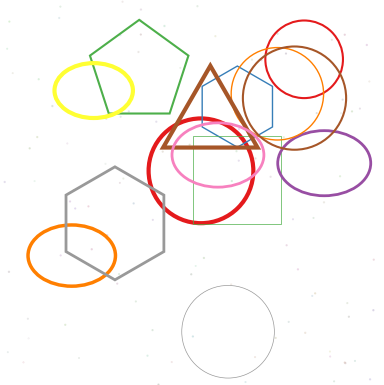[{"shape": "circle", "thickness": 3, "radius": 0.68, "center": [0.522, 0.556]}, {"shape": "circle", "thickness": 1.5, "radius": 0.5, "center": [0.79, 0.846]}, {"shape": "hexagon", "thickness": 1, "radius": 0.53, "center": [0.616, 0.723]}, {"shape": "square", "thickness": 0.5, "radius": 0.57, "center": [0.615, 0.533]}, {"shape": "pentagon", "thickness": 1.5, "radius": 0.67, "center": [0.362, 0.814]}, {"shape": "oval", "thickness": 2, "radius": 0.6, "center": [0.842, 0.576]}, {"shape": "oval", "thickness": 2.5, "radius": 0.57, "center": [0.186, 0.336]}, {"shape": "circle", "thickness": 1, "radius": 0.6, "center": [0.72, 0.756]}, {"shape": "oval", "thickness": 3, "radius": 0.51, "center": [0.243, 0.765]}, {"shape": "triangle", "thickness": 3, "radius": 0.71, "center": [0.546, 0.688]}, {"shape": "circle", "thickness": 1.5, "radius": 0.67, "center": [0.765, 0.745]}, {"shape": "oval", "thickness": 2, "radius": 0.6, "center": [0.566, 0.597]}, {"shape": "hexagon", "thickness": 2, "radius": 0.73, "center": [0.299, 0.42]}, {"shape": "circle", "thickness": 0.5, "radius": 0.6, "center": [0.592, 0.138]}]